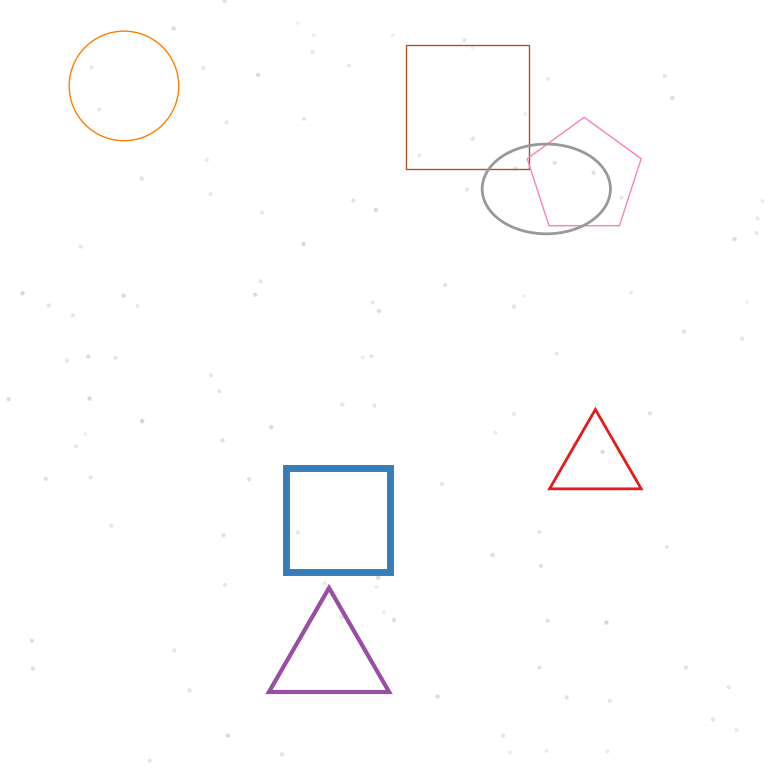[{"shape": "triangle", "thickness": 1, "radius": 0.34, "center": [0.773, 0.4]}, {"shape": "square", "thickness": 2.5, "radius": 0.34, "center": [0.439, 0.325]}, {"shape": "triangle", "thickness": 1.5, "radius": 0.45, "center": [0.427, 0.146]}, {"shape": "circle", "thickness": 0.5, "radius": 0.36, "center": [0.161, 0.888]}, {"shape": "square", "thickness": 0.5, "radius": 0.4, "center": [0.607, 0.861]}, {"shape": "pentagon", "thickness": 0.5, "radius": 0.39, "center": [0.759, 0.77]}, {"shape": "oval", "thickness": 1, "radius": 0.42, "center": [0.709, 0.755]}]